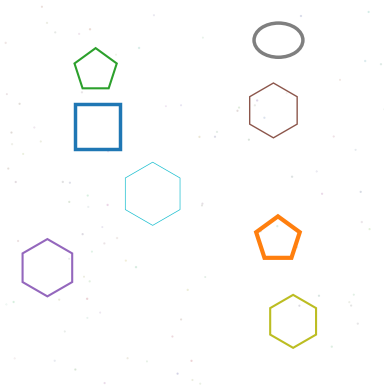[{"shape": "square", "thickness": 2.5, "radius": 0.29, "center": [0.254, 0.672]}, {"shape": "pentagon", "thickness": 3, "radius": 0.3, "center": [0.722, 0.378]}, {"shape": "pentagon", "thickness": 1.5, "radius": 0.29, "center": [0.248, 0.817]}, {"shape": "hexagon", "thickness": 1.5, "radius": 0.37, "center": [0.123, 0.305]}, {"shape": "hexagon", "thickness": 1, "radius": 0.36, "center": [0.71, 0.713]}, {"shape": "oval", "thickness": 2.5, "radius": 0.32, "center": [0.723, 0.896]}, {"shape": "hexagon", "thickness": 1.5, "radius": 0.34, "center": [0.761, 0.165]}, {"shape": "hexagon", "thickness": 0.5, "radius": 0.41, "center": [0.397, 0.497]}]